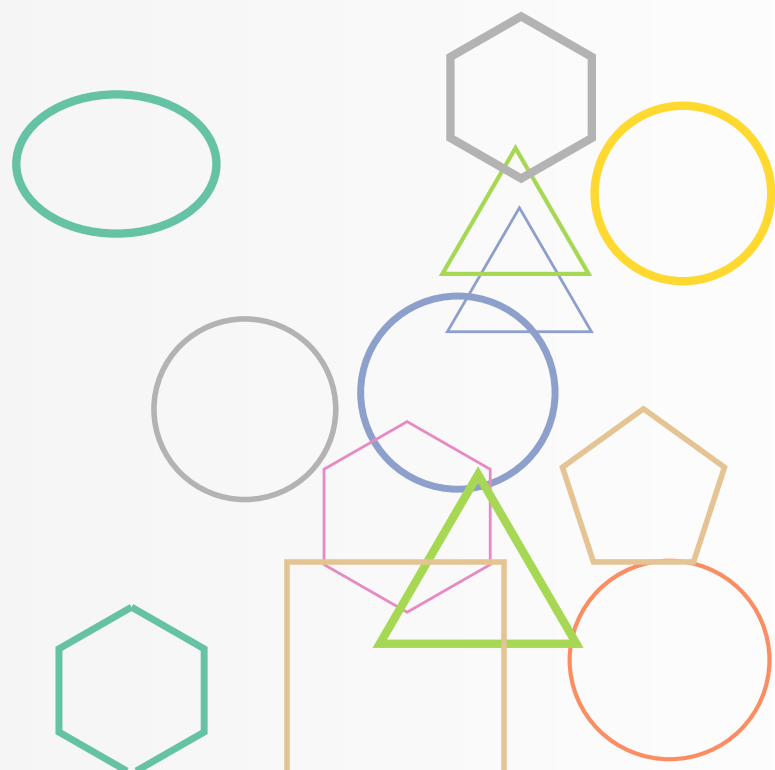[{"shape": "hexagon", "thickness": 2.5, "radius": 0.54, "center": [0.17, 0.103]}, {"shape": "oval", "thickness": 3, "radius": 0.65, "center": [0.15, 0.787]}, {"shape": "circle", "thickness": 1.5, "radius": 0.64, "center": [0.864, 0.143]}, {"shape": "circle", "thickness": 2.5, "radius": 0.63, "center": [0.591, 0.49]}, {"shape": "triangle", "thickness": 1, "radius": 0.54, "center": [0.67, 0.623]}, {"shape": "hexagon", "thickness": 1, "radius": 0.62, "center": [0.525, 0.329]}, {"shape": "triangle", "thickness": 1.5, "radius": 0.54, "center": [0.665, 0.699]}, {"shape": "triangle", "thickness": 3, "radius": 0.73, "center": [0.617, 0.237]}, {"shape": "circle", "thickness": 3, "radius": 0.57, "center": [0.881, 0.749]}, {"shape": "square", "thickness": 2, "radius": 0.7, "center": [0.51, 0.13]}, {"shape": "pentagon", "thickness": 2, "radius": 0.55, "center": [0.83, 0.359]}, {"shape": "circle", "thickness": 2, "radius": 0.59, "center": [0.316, 0.469]}, {"shape": "hexagon", "thickness": 3, "radius": 0.53, "center": [0.672, 0.873]}]